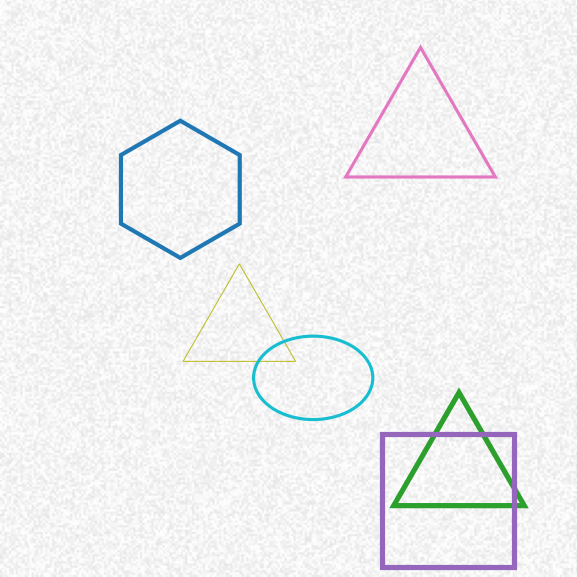[{"shape": "hexagon", "thickness": 2, "radius": 0.59, "center": [0.312, 0.671]}, {"shape": "triangle", "thickness": 2.5, "radius": 0.65, "center": [0.795, 0.189]}, {"shape": "square", "thickness": 2.5, "radius": 0.57, "center": [0.776, 0.133]}, {"shape": "triangle", "thickness": 1.5, "radius": 0.75, "center": [0.728, 0.767]}, {"shape": "triangle", "thickness": 0.5, "radius": 0.56, "center": [0.414, 0.43]}, {"shape": "oval", "thickness": 1.5, "radius": 0.52, "center": [0.542, 0.345]}]